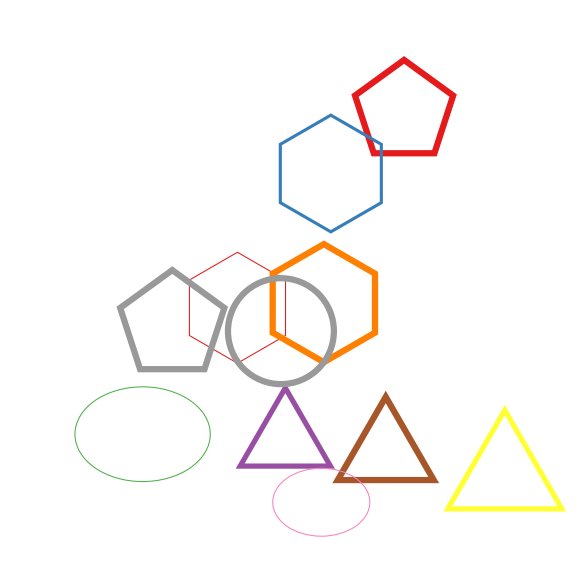[{"shape": "hexagon", "thickness": 0.5, "radius": 0.48, "center": [0.411, 0.466]}, {"shape": "pentagon", "thickness": 3, "radius": 0.45, "center": [0.7, 0.806]}, {"shape": "hexagon", "thickness": 1.5, "radius": 0.5, "center": [0.573, 0.699]}, {"shape": "oval", "thickness": 0.5, "radius": 0.59, "center": [0.247, 0.247]}, {"shape": "triangle", "thickness": 2.5, "radius": 0.45, "center": [0.494, 0.237]}, {"shape": "hexagon", "thickness": 3, "radius": 0.51, "center": [0.561, 0.474]}, {"shape": "triangle", "thickness": 2.5, "radius": 0.57, "center": [0.874, 0.175]}, {"shape": "triangle", "thickness": 3, "radius": 0.48, "center": [0.668, 0.216]}, {"shape": "oval", "thickness": 0.5, "radius": 0.42, "center": [0.556, 0.129]}, {"shape": "circle", "thickness": 3, "radius": 0.46, "center": [0.486, 0.426]}, {"shape": "pentagon", "thickness": 3, "radius": 0.47, "center": [0.298, 0.437]}]